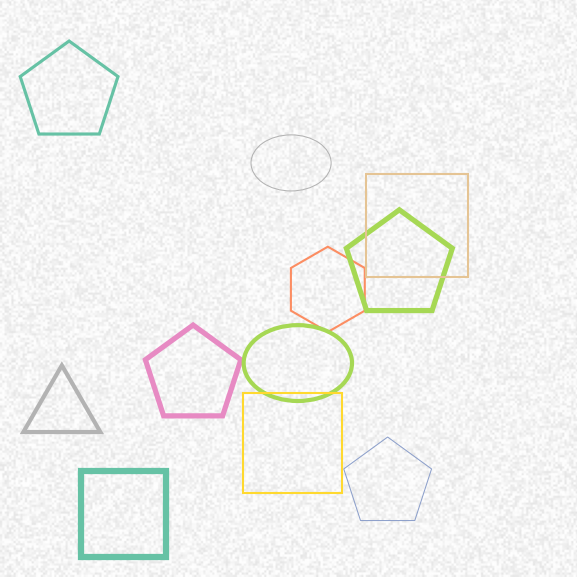[{"shape": "square", "thickness": 3, "radius": 0.37, "center": [0.213, 0.109]}, {"shape": "pentagon", "thickness": 1.5, "radius": 0.45, "center": [0.12, 0.839]}, {"shape": "hexagon", "thickness": 1, "radius": 0.37, "center": [0.568, 0.498]}, {"shape": "pentagon", "thickness": 0.5, "radius": 0.4, "center": [0.671, 0.162]}, {"shape": "pentagon", "thickness": 2.5, "radius": 0.43, "center": [0.334, 0.349]}, {"shape": "pentagon", "thickness": 2.5, "radius": 0.48, "center": [0.692, 0.539]}, {"shape": "oval", "thickness": 2, "radius": 0.47, "center": [0.516, 0.37]}, {"shape": "square", "thickness": 1, "radius": 0.43, "center": [0.506, 0.231]}, {"shape": "square", "thickness": 1, "radius": 0.44, "center": [0.722, 0.609]}, {"shape": "triangle", "thickness": 2, "radius": 0.38, "center": [0.107, 0.29]}, {"shape": "oval", "thickness": 0.5, "radius": 0.35, "center": [0.504, 0.717]}]